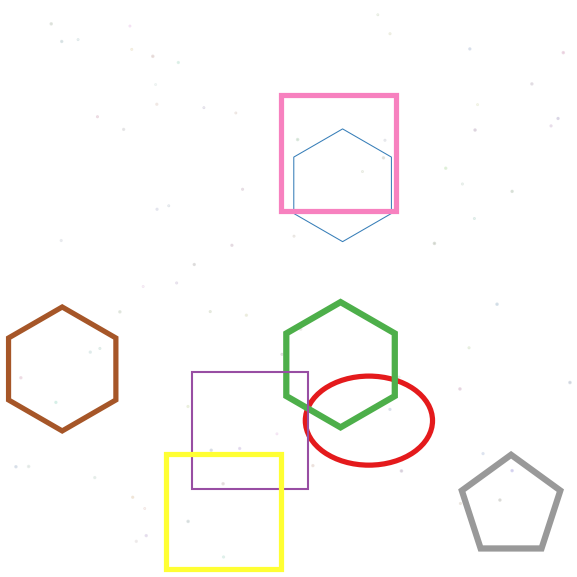[{"shape": "oval", "thickness": 2.5, "radius": 0.55, "center": [0.639, 0.271]}, {"shape": "hexagon", "thickness": 0.5, "radius": 0.49, "center": [0.593, 0.678]}, {"shape": "hexagon", "thickness": 3, "radius": 0.54, "center": [0.59, 0.368]}, {"shape": "square", "thickness": 1, "radius": 0.5, "center": [0.433, 0.254]}, {"shape": "square", "thickness": 2.5, "radius": 0.5, "center": [0.387, 0.114]}, {"shape": "hexagon", "thickness": 2.5, "radius": 0.54, "center": [0.108, 0.36]}, {"shape": "square", "thickness": 2.5, "radius": 0.5, "center": [0.587, 0.734]}, {"shape": "pentagon", "thickness": 3, "radius": 0.45, "center": [0.885, 0.122]}]